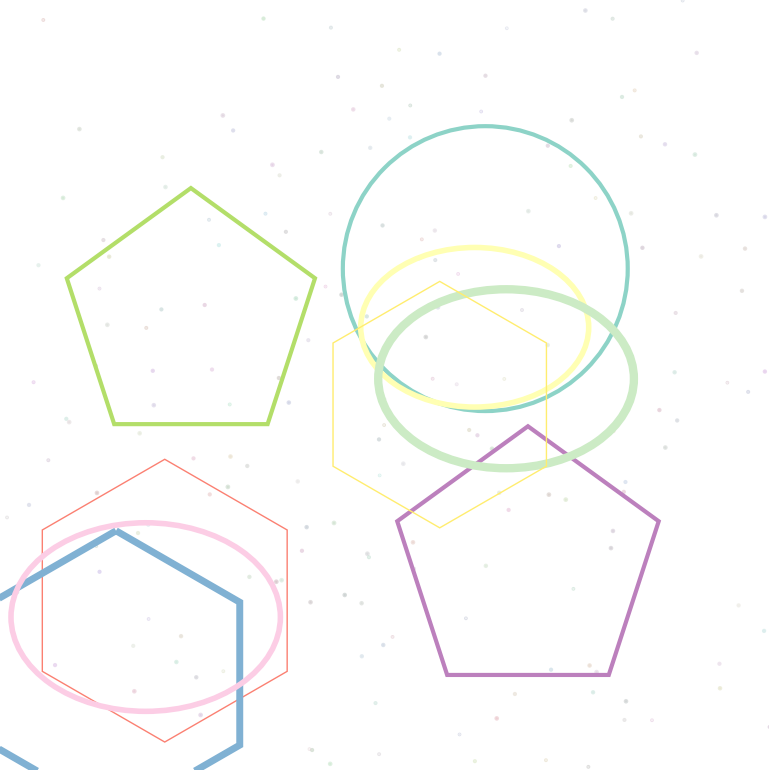[{"shape": "circle", "thickness": 1.5, "radius": 0.93, "center": [0.63, 0.651]}, {"shape": "oval", "thickness": 2, "radius": 0.74, "center": [0.617, 0.575]}, {"shape": "hexagon", "thickness": 0.5, "radius": 0.92, "center": [0.214, 0.22]}, {"shape": "hexagon", "thickness": 2.5, "radius": 0.93, "center": [0.151, 0.125]}, {"shape": "pentagon", "thickness": 1.5, "radius": 0.85, "center": [0.248, 0.586]}, {"shape": "oval", "thickness": 2, "radius": 0.87, "center": [0.189, 0.199]}, {"shape": "pentagon", "thickness": 1.5, "radius": 0.89, "center": [0.686, 0.268]}, {"shape": "oval", "thickness": 3, "radius": 0.83, "center": [0.657, 0.508]}, {"shape": "hexagon", "thickness": 0.5, "radius": 0.8, "center": [0.571, 0.475]}]